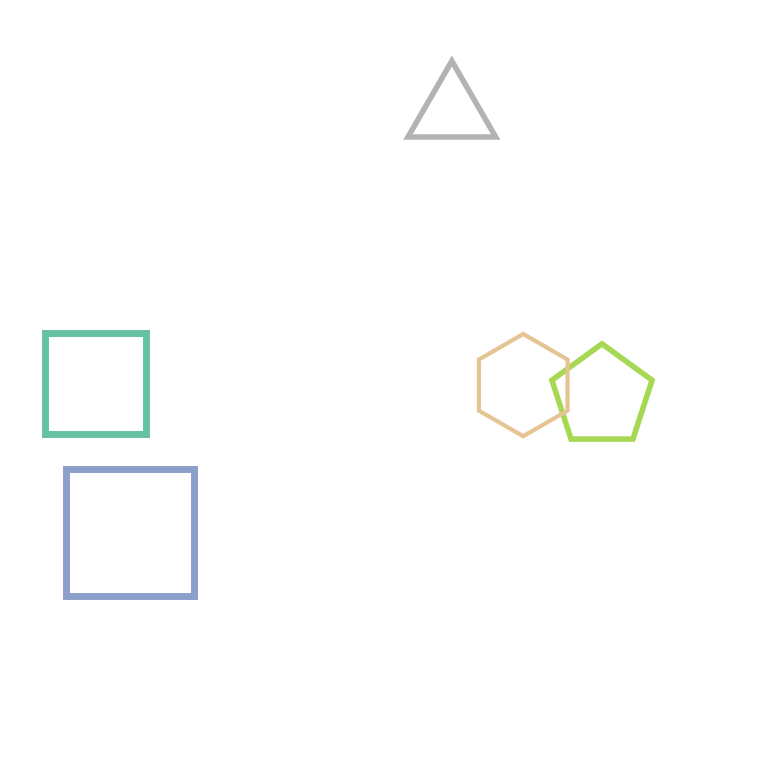[{"shape": "square", "thickness": 2.5, "radius": 0.33, "center": [0.125, 0.502]}, {"shape": "square", "thickness": 2.5, "radius": 0.41, "center": [0.169, 0.308]}, {"shape": "pentagon", "thickness": 2, "radius": 0.34, "center": [0.782, 0.485]}, {"shape": "hexagon", "thickness": 1.5, "radius": 0.33, "center": [0.68, 0.5]}, {"shape": "triangle", "thickness": 2, "radius": 0.33, "center": [0.587, 0.855]}]